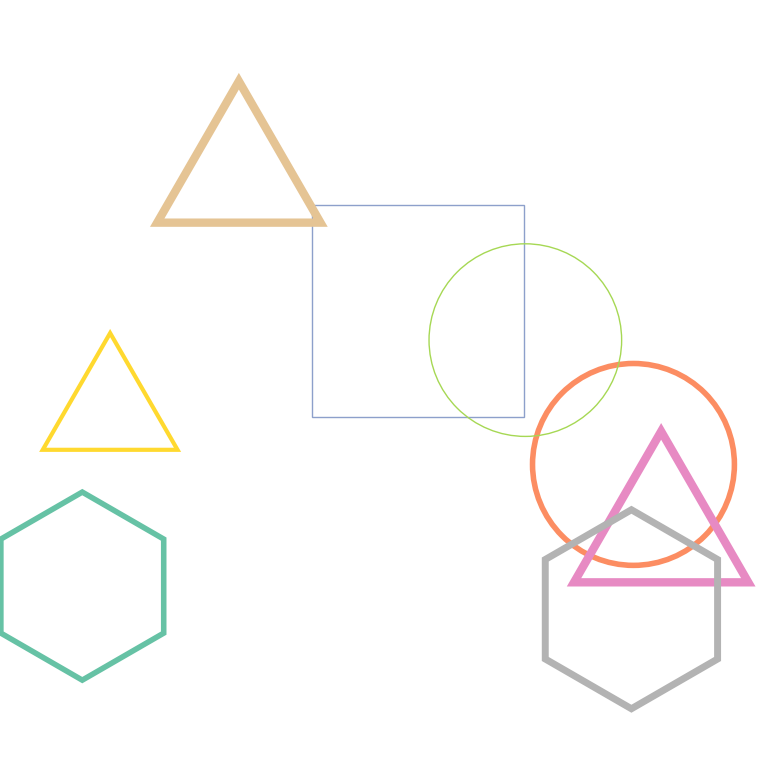[{"shape": "hexagon", "thickness": 2, "radius": 0.61, "center": [0.107, 0.239]}, {"shape": "circle", "thickness": 2, "radius": 0.66, "center": [0.823, 0.397]}, {"shape": "square", "thickness": 0.5, "radius": 0.69, "center": [0.543, 0.596]}, {"shape": "triangle", "thickness": 3, "radius": 0.65, "center": [0.859, 0.309]}, {"shape": "circle", "thickness": 0.5, "radius": 0.63, "center": [0.682, 0.558]}, {"shape": "triangle", "thickness": 1.5, "radius": 0.51, "center": [0.143, 0.466]}, {"shape": "triangle", "thickness": 3, "radius": 0.61, "center": [0.31, 0.772]}, {"shape": "hexagon", "thickness": 2.5, "radius": 0.65, "center": [0.82, 0.209]}]